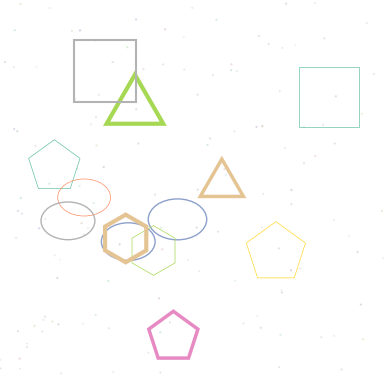[{"shape": "pentagon", "thickness": 0.5, "radius": 0.35, "center": [0.141, 0.567]}, {"shape": "square", "thickness": 0.5, "radius": 0.39, "center": [0.855, 0.749]}, {"shape": "oval", "thickness": 0.5, "radius": 0.34, "center": [0.219, 0.487]}, {"shape": "oval", "thickness": 1, "radius": 0.38, "center": [0.461, 0.43]}, {"shape": "oval", "thickness": 1, "radius": 0.35, "center": [0.333, 0.372]}, {"shape": "pentagon", "thickness": 2.5, "radius": 0.34, "center": [0.45, 0.124]}, {"shape": "hexagon", "thickness": 0.5, "radius": 0.32, "center": [0.399, 0.349]}, {"shape": "triangle", "thickness": 3, "radius": 0.42, "center": [0.35, 0.721]}, {"shape": "pentagon", "thickness": 0.5, "radius": 0.4, "center": [0.717, 0.344]}, {"shape": "triangle", "thickness": 2.5, "radius": 0.32, "center": [0.576, 0.522]}, {"shape": "hexagon", "thickness": 3, "radius": 0.31, "center": [0.326, 0.381]}, {"shape": "oval", "thickness": 1, "radius": 0.35, "center": [0.176, 0.426]}, {"shape": "square", "thickness": 1.5, "radius": 0.4, "center": [0.272, 0.815]}]